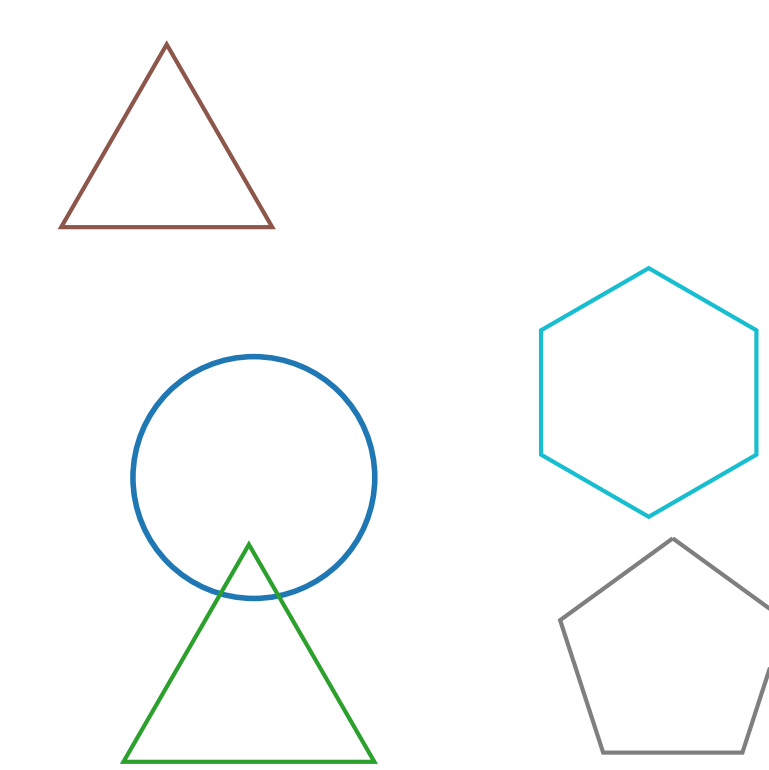[{"shape": "circle", "thickness": 2, "radius": 0.79, "center": [0.33, 0.38]}, {"shape": "triangle", "thickness": 1.5, "radius": 0.94, "center": [0.323, 0.105]}, {"shape": "triangle", "thickness": 1.5, "radius": 0.79, "center": [0.217, 0.784]}, {"shape": "pentagon", "thickness": 1.5, "radius": 0.77, "center": [0.874, 0.147]}, {"shape": "hexagon", "thickness": 1.5, "radius": 0.81, "center": [0.842, 0.49]}]